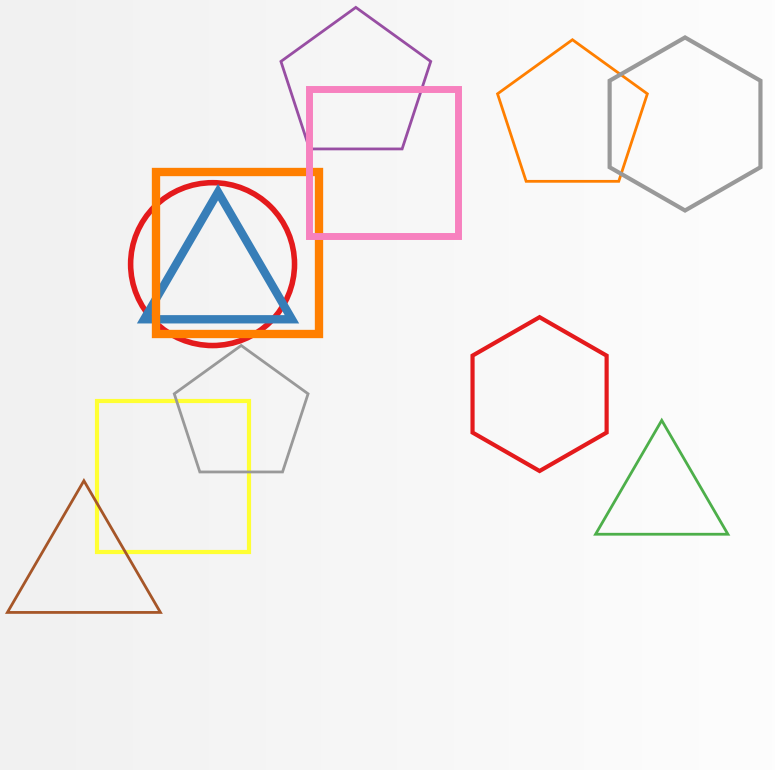[{"shape": "hexagon", "thickness": 1.5, "radius": 0.5, "center": [0.696, 0.488]}, {"shape": "circle", "thickness": 2, "radius": 0.53, "center": [0.274, 0.657]}, {"shape": "triangle", "thickness": 3, "radius": 0.55, "center": [0.281, 0.64]}, {"shape": "triangle", "thickness": 1, "radius": 0.49, "center": [0.854, 0.355]}, {"shape": "pentagon", "thickness": 1, "radius": 0.51, "center": [0.459, 0.889]}, {"shape": "pentagon", "thickness": 1, "radius": 0.51, "center": [0.739, 0.847]}, {"shape": "square", "thickness": 3, "radius": 0.53, "center": [0.307, 0.671]}, {"shape": "square", "thickness": 1.5, "radius": 0.49, "center": [0.223, 0.381]}, {"shape": "triangle", "thickness": 1, "radius": 0.57, "center": [0.108, 0.262]}, {"shape": "square", "thickness": 2.5, "radius": 0.48, "center": [0.495, 0.789]}, {"shape": "pentagon", "thickness": 1, "radius": 0.45, "center": [0.311, 0.461]}, {"shape": "hexagon", "thickness": 1.5, "radius": 0.56, "center": [0.884, 0.839]}]